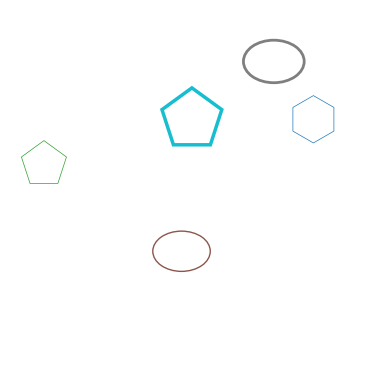[{"shape": "hexagon", "thickness": 0.5, "radius": 0.31, "center": [0.814, 0.69]}, {"shape": "pentagon", "thickness": 0.5, "radius": 0.31, "center": [0.114, 0.573]}, {"shape": "oval", "thickness": 1, "radius": 0.37, "center": [0.472, 0.347]}, {"shape": "oval", "thickness": 2, "radius": 0.39, "center": [0.711, 0.84]}, {"shape": "pentagon", "thickness": 2.5, "radius": 0.41, "center": [0.498, 0.69]}]